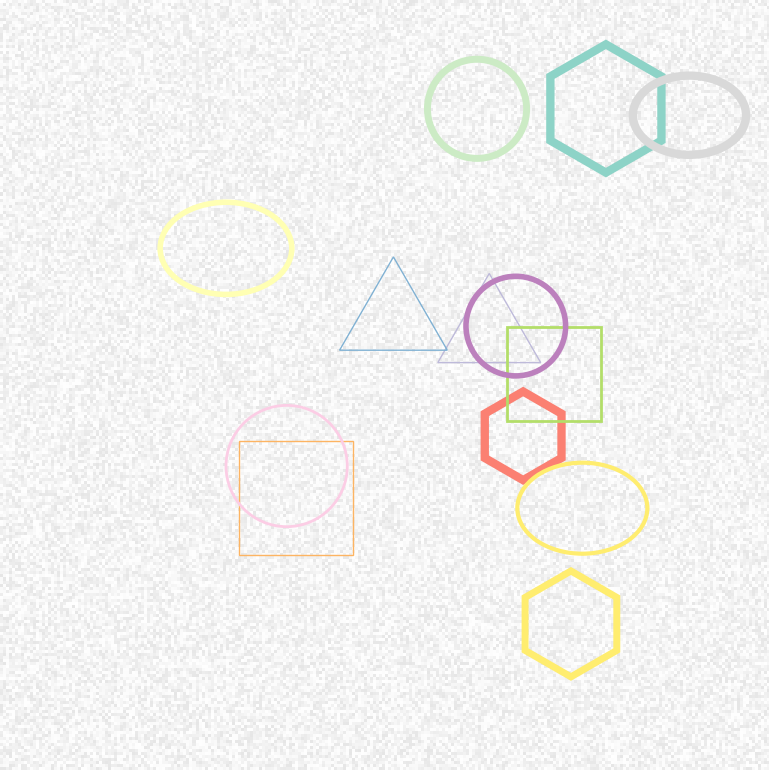[{"shape": "hexagon", "thickness": 3, "radius": 0.42, "center": [0.787, 0.859]}, {"shape": "oval", "thickness": 2, "radius": 0.43, "center": [0.293, 0.677]}, {"shape": "triangle", "thickness": 0.5, "radius": 0.39, "center": [0.635, 0.568]}, {"shape": "hexagon", "thickness": 3, "radius": 0.29, "center": [0.679, 0.434]}, {"shape": "triangle", "thickness": 0.5, "radius": 0.4, "center": [0.511, 0.586]}, {"shape": "square", "thickness": 0.5, "radius": 0.37, "center": [0.384, 0.353]}, {"shape": "square", "thickness": 1, "radius": 0.31, "center": [0.72, 0.514]}, {"shape": "circle", "thickness": 1, "radius": 0.39, "center": [0.372, 0.395]}, {"shape": "oval", "thickness": 3, "radius": 0.37, "center": [0.895, 0.85]}, {"shape": "circle", "thickness": 2, "radius": 0.32, "center": [0.67, 0.577]}, {"shape": "circle", "thickness": 2.5, "radius": 0.32, "center": [0.62, 0.859]}, {"shape": "hexagon", "thickness": 2.5, "radius": 0.34, "center": [0.741, 0.19]}, {"shape": "oval", "thickness": 1.5, "radius": 0.42, "center": [0.756, 0.34]}]